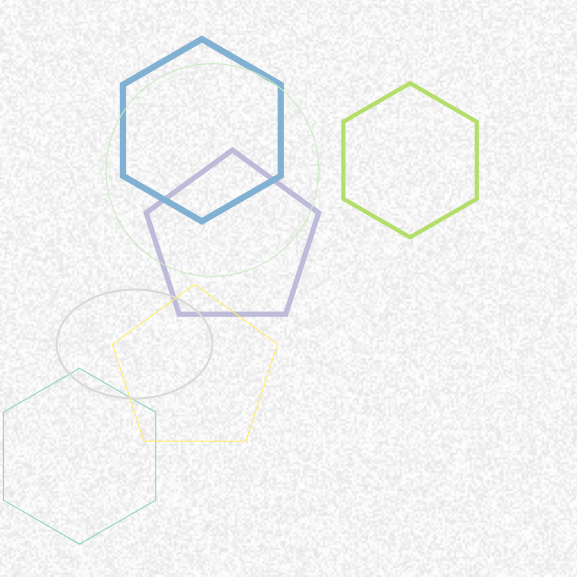[{"shape": "hexagon", "thickness": 0.5, "radius": 0.76, "center": [0.138, 0.209]}, {"shape": "pentagon", "thickness": 2.5, "radius": 0.79, "center": [0.402, 0.582]}, {"shape": "hexagon", "thickness": 3, "radius": 0.79, "center": [0.35, 0.774]}, {"shape": "hexagon", "thickness": 2, "radius": 0.67, "center": [0.71, 0.722]}, {"shape": "oval", "thickness": 1, "radius": 0.67, "center": [0.233, 0.403]}, {"shape": "circle", "thickness": 0.5, "radius": 0.92, "center": [0.368, 0.705]}, {"shape": "pentagon", "thickness": 0.5, "radius": 0.75, "center": [0.338, 0.357]}]